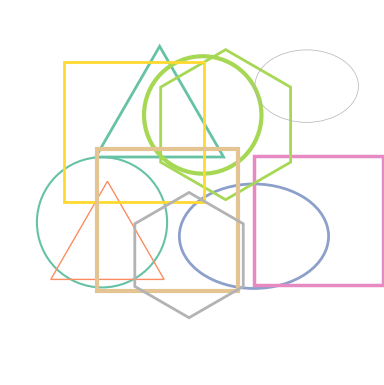[{"shape": "triangle", "thickness": 2, "radius": 0.96, "center": [0.415, 0.688]}, {"shape": "circle", "thickness": 1.5, "radius": 0.85, "center": [0.265, 0.423]}, {"shape": "triangle", "thickness": 1, "radius": 0.85, "center": [0.279, 0.359]}, {"shape": "oval", "thickness": 2, "radius": 0.97, "center": [0.66, 0.386]}, {"shape": "square", "thickness": 2.5, "radius": 0.84, "center": [0.827, 0.427]}, {"shape": "hexagon", "thickness": 2, "radius": 0.97, "center": [0.586, 0.676]}, {"shape": "circle", "thickness": 3, "radius": 0.76, "center": [0.527, 0.701]}, {"shape": "square", "thickness": 2, "radius": 0.91, "center": [0.347, 0.657]}, {"shape": "square", "thickness": 3, "radius": 0.92, "center": [0.435, 0.429]}, {"shape": "oval", "thickness": 0.5, "radius": 0.67, "center": [0.796, 0.776]}, {"shape": "hexagon", "thickness": 2, "radius": 0.81, "center": [0.491, 0.337]}]